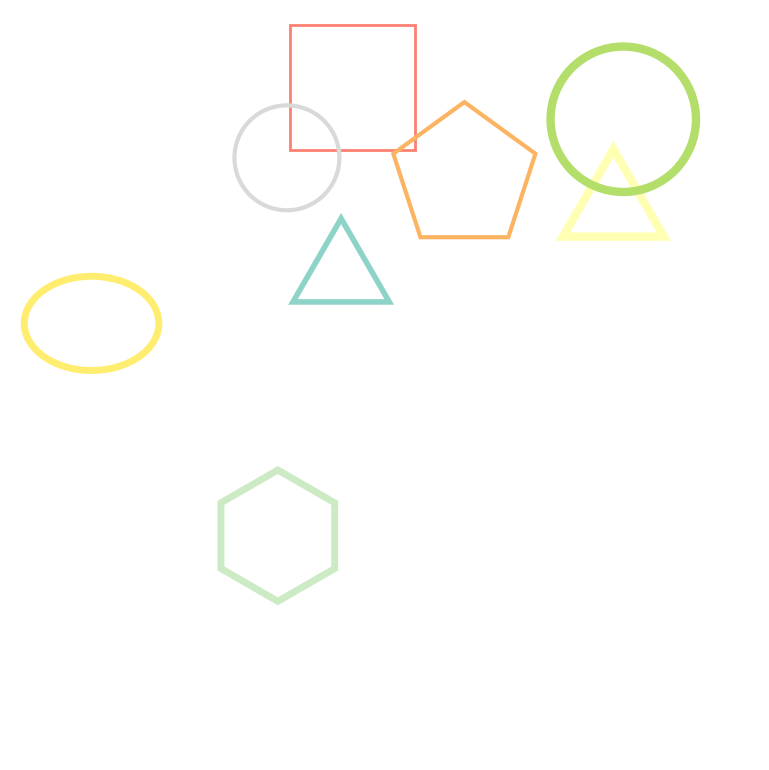[{"shape": "triangle", "thickness": 2, "radius": 0.36, "center": [0.443, 0.644]}, {"shape": "triangle", "thickness": 3, "radius": 0.38, "center": [0.797, 0.731]}, {"shape": "square", "thickness": 1, "radius": 0.41, "center": [0.458, 0.887]}, {"shape": "pentagon", "thickness": 1.5, "radius": 0.49, "center": [0.603, 0.77]}, {"shape": "circle", "thickness": 3, "radius": 0.47, "center": [0.809, 0.845]}, {"shape": "circle", "thickness": 1.5, "radius": 0.34, "center": [0.373, 0.795]}, {"shape": "hexagon", "thickness": 2.5, "radius": 0.43, "center": [0.361, 0.304]}, {"shape": "oval", "thickness": 2.5, "radius": 0.44, "center": [0.119, 0.58]}]